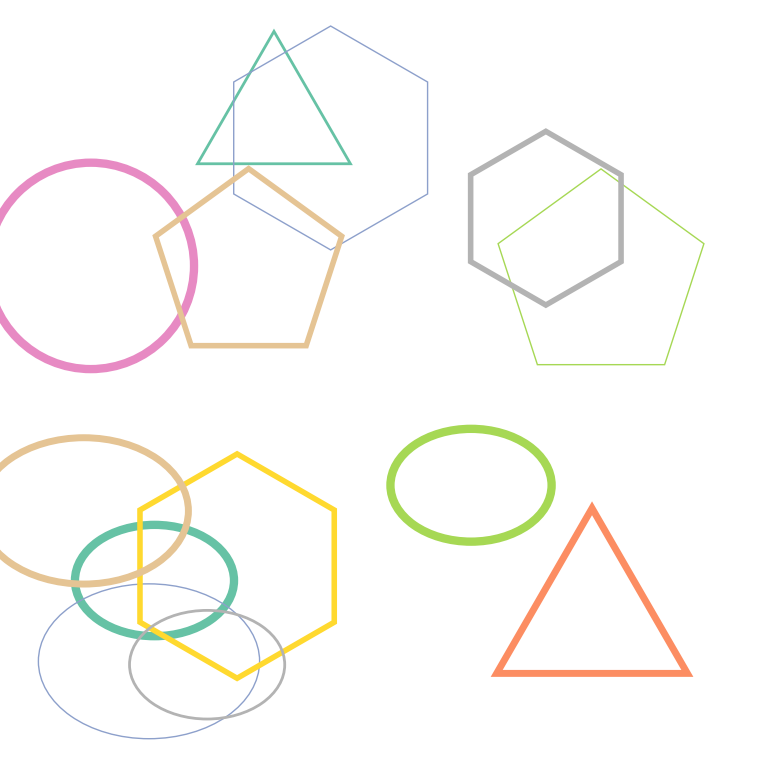[{"shape": "oval", "thickness": 3, "radius": 0.52, "center": [0.201, 0.246]}, {"shape": "triangle", "thickness": 1, "radius": 0.57, "center": [0.356, 0.845]}, {"shape": "triangle", "thickness": 2.5, "radius": 0.71, "center": [0.769, 0.197]}, {"shape": "hexagon", "thickness": 0.5, "radius": 0.73, "center": [0.429, 0.821]}, {"shape": "oval", "thickness": 0.5, "radius": 0.72, "center": [0.193, 0.141]}, {"shape": "circle", "thickness": 3, "radius": 0.67, "center": [0.118, 0.655]}, {"shape": "pentagon", "thickness": 0.5, "radius": 0.7, "center": [0.781, 0.64]}, {"shape": "oval", "thickness": 3, "radius": 0.52, "center": [0.612, 0.37]}, {"shape": "hexagon", "thickness": 2, "radius": 0.73, "center": [0.308, 0.265]}, {"shape": "oval", "thickness": 2.5, "radius": 0.68, "center": [0.109, 0.337]}, {"shape": "pentagon", "thickness": 2, "radius": 0.64, "center": [0.323, 0.654]}, {"shape": "oval", "thickness": 1, "radius": 0.5, "center": [0.269, 0.137]}, {"shape": "hexagon", "thickness": 2, "radius": 0.56, "center": [0.709, 0.717]}]